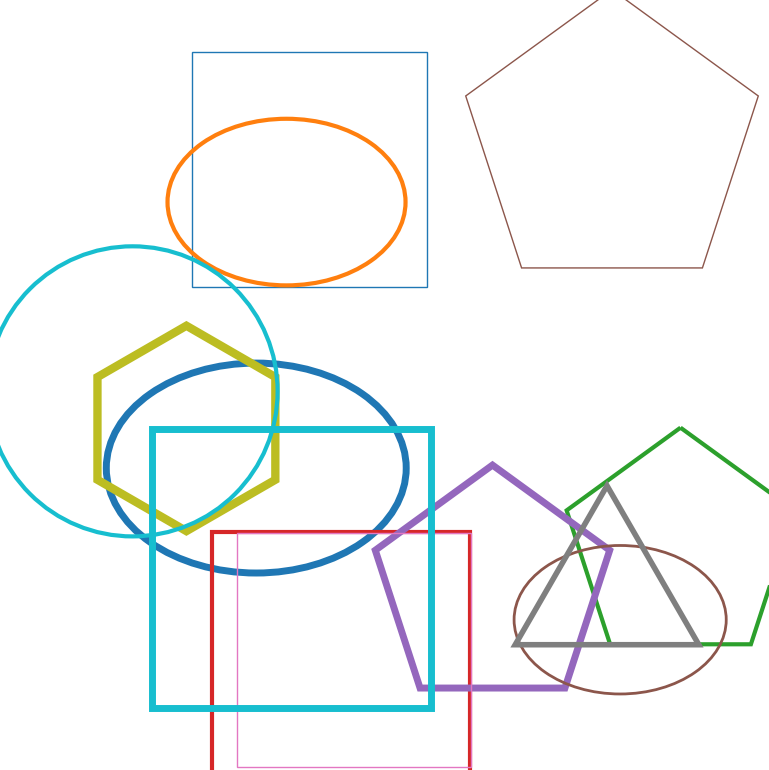[{"shape": "oval", "thickness": 2.5, "radius": 0.97, "center": [0.333, 0.392]}, {"shape": "square", "thickness": 0.5, "radius": 0.76, "center": [0.402, 0.78]}, {"shape": "oval", "thickness": 1.5, "radius": 0.77, "center": [0.372, 0.738]}, {"shape": "pentagon", "thickness": 1.5, "radius": 0.78, "center": [0.884, 0.289]}, {"shape": "square", "thickness": 1.5, "radius": 0.84, "center": [0.442, 0.142]}, {"shape": "pentagon", "thickness": 2.5, "radius": 0.8, "center": [0.64, 0.236]}, {"shape": "pentagon", "thickness": 0.5, "radius": 1.0, "center": [0.795, 0.814]}, {"shape": "oval", "thickness": 1, "radius": 0.69, "center": [0.805, 0.195]}, {"shape": "square", "thickness": 0.5, "radius": 0.76, "center": [0.459, 0.156]}, {"shape": "triangle", "thickness": 2, "radius": 0.69, "center": [0.788, 0.232]}, {"shape": "hexagon", "thickness": 3, "radius": 0.67, "center": [0.242, 0.444]}, {"shape": "square", "thickness": 2.5, "radius": 0.9, "center": [0.378, 0.262]}, {"shape": "circle", "thickness": 1.5, "radius": 0.94, "center": [0.172, 0.492]}]